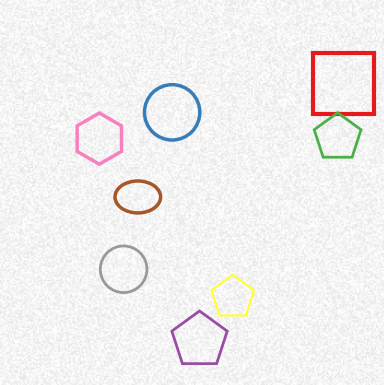[{"shape": "square", "thickness": 3, "radius": 0.4, "center": [0.893, 0.783]}, {"shape": "circle", "thickness": 2.5, "radius": 0.36, "center": [0.447, 0.708]}, {"shape": "pentagon", "thickness": 2, "radius": 0.32, "center": [0.877, 0.643]}, {"shape": "pentagon", "thickness": 2, "radius": 0.38, "center": [0.518, 0.117]}, {"shape": "pentagon", "thickness": 1.5, "radius": 0.29, "center": [0.604, 0.228]}, {"shape": "oval", "thickness": 2.5, "radius": 0.3, "center": [0.358, 0.488]}, {"shape": "hexagon", "thickness": 2.5, "radius": 0.33, "center": [0.258, 0.64]}, {"shape": "circle", "thickness": 2, "radius": 0.3, "center": [0.321, 0.301]}]